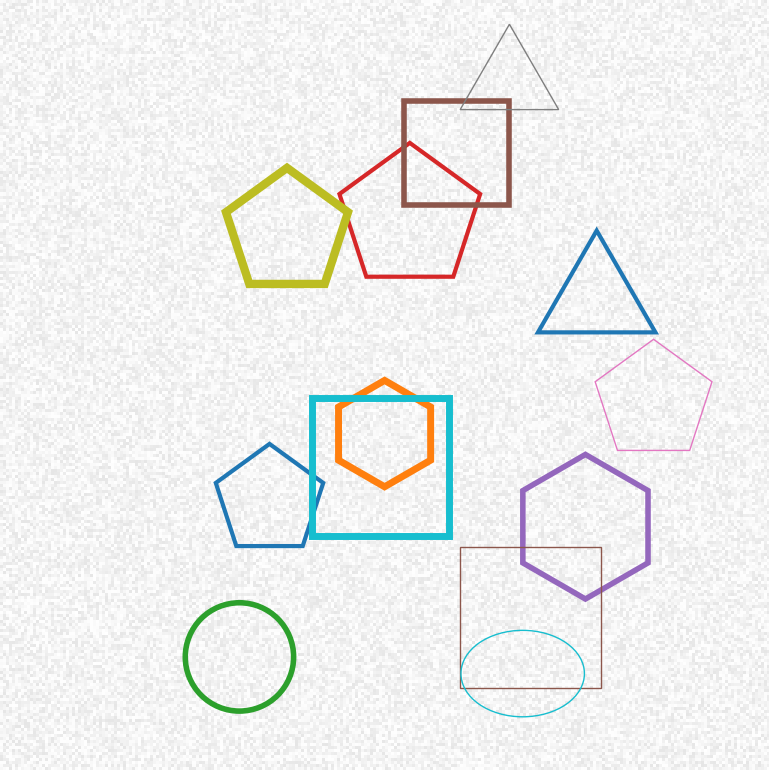[{"shape": "triangle", "thickness": 1.5, "radius": 0.44, "center": [0.775, 0.612]}, {"shape": "pentagon", "thickness": 1.5, "radius": 0.37, "center": [0.35, 0.35]}, {"shape": "hexagon", "thickness": 2.5, "radius": 0.35, "center": [0.499, 0.437]}, {"shape": "circle", "thickness": 2, "radius": 0.35, "center": [0.311, 0.147]}, {"shape": "pentagon", "thickness": 1.5, "radius": 0.48, "center": [0.532, 0.718]}, {"shape": "hexagon", "thickness": 2, "radius": 0.47, "center": [0.76, 0.316]}, {"shape": "square", "thickness": 0.5, "radius": 0.46, "center": [0.689, 0.198]}, {"shape": "square", "thickness": 2, "radius": 0.34, "center": [0.593, 0.802]}, {"shape": "pentagon", "thickness": 0.5, "radius": 0.4, "center": [0.849, 0.48]}, {"shape": "triangle", "thickness": 0.5, "radius": 0.37, "center": [0.662, 0.895]}, {"shape": "pentagon", "thickness": 3, "radius": 0.42, "center": [0.373, 0.699]}, {"shape": "oval", "thickness": 0.5, "radius": 0.4, "center": [0.679, 0.125]}, {"shape": "square", "thickness": 2.5, "radius": 0.45, "center": [0.494, 0.393]}]